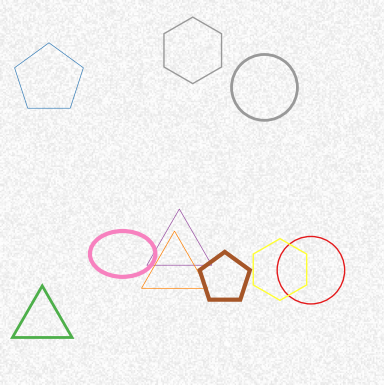[{"shape": "circle", "thickness": 1, "radius": 0.44, "center": [0.808, 0.298]}, {"shape": "pentagon", "thickness": 0.5, "radius": 0.47, "center": [0.127, 0.795]}, {"shape": "triangle", "thickness": 2, "radius": 0.45, "center": [0.11, 0.168]}, {"shape": "triangle", "thickness": 0.5, "radius": 0.49, "center": [0.466, 0.36]}, {"shape": "triangle", "thickness": 0.5, "radius": 0.5, "center": [0.453, 0.301]}, {"shape": "hexagon", "thickness": 1, "radius": 0.4, "center": [0.727, 0.3]}, {"shape": "pentagon", "thickness": 3, "radius": 0.34, "center": [0.584, 0.277]}, {"shape": "oval", "thickness": 3, "radius": 0.43, "center": [0.319, 0.34]}, {"shape": "hexagon", "thickness": 1, "radius": 0.43, "center": [0.501, 0.869]}, {"shape": "circle", "thickness": 2, "radius": 0.43, "center": [0.687, 0.773]}]